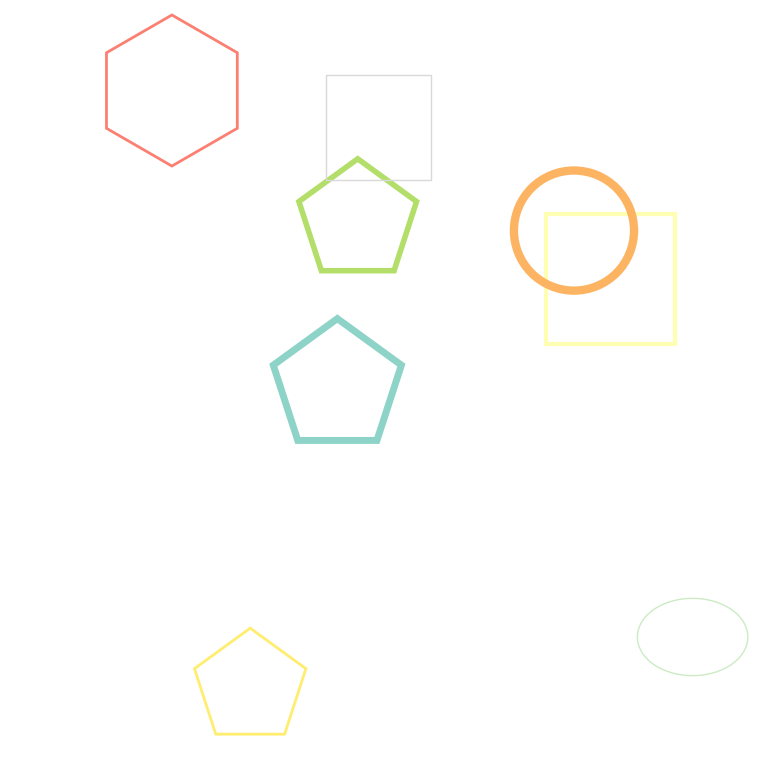[{"shape": "pentagon", "thickness": 2.5, "radius": 0.44, "center": [0.438, 0.499]}, {"shape": "square", "thickness": 1.5, "radius": 0.42, "center": [0.793, 0.638]}, {"shape": "hexagon", "thickness": 1, "radius": 0.49, "center": [0.223, 0.882]}, {"shape": "circle", "thickness": 3, "radius": 0.39, "center": [0.745, 0.701]}, {"shape": "pentagon", "thickness": 2, "radius": 0.4, "center": [0.465, 0.713]}, {"shape": "square", "thickness": 0.5, "radius": 0.34, "center": [0.491, 0.834]}, {"shape": "oval", "thickness": 0.5, "radius": 0.36, "center": [0.9, 0.173]}, {"shape": "pentagon", "thickness": 1, "radius": 0.38, "center": [0.325, 0.108]}]